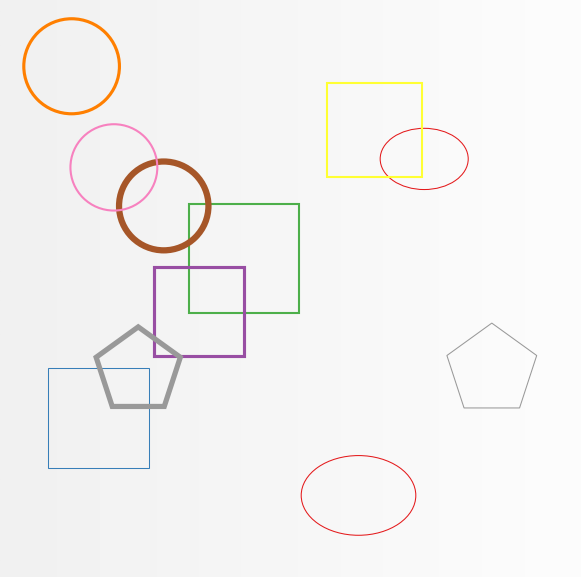[{"shape": "oval", "thickness": 0.5, "radius": 0.38, "center": [0.73, 0.724]}, {"shape": "oval", "thickness": 0.5, "radius": 0.49, "center": [0.617, 0.141]}, {"shape": "square", "thickness": 0.5, "radius": 0.43, "center": [0.169, 0.275]}, {"shape": "square", "thickness": 1, "radius": 0.47, "center": [0.42, 0.551]}, {"shape": "square", "thickness": 1.5, "radius": 0.39, "center": [0.342, 0.459]}, {"shape": "circle", "thickness": 1.5, "radius": 0.41, "center": [0.123, 0.884]}, {"shape": "square", "thickness": 1, "radius": 0.41, "center": [0.644, 0.774]}, {"shape": "circle", "thickness": 3, "radius": 0.38, "center": [0.282, 0.643]}, {"shape": "circle", "thickness": 1, "radius": 0.37, "center": [0.196, 0.709]}, {"shape": "pentagon", "thickness": 0.5, "radius": 0.41, "center": [0.846, 0.358]}, {"shape": "pentagon", "thickness": 2.5, "radius": 0.38, "center": [0.238, 0.357]}]